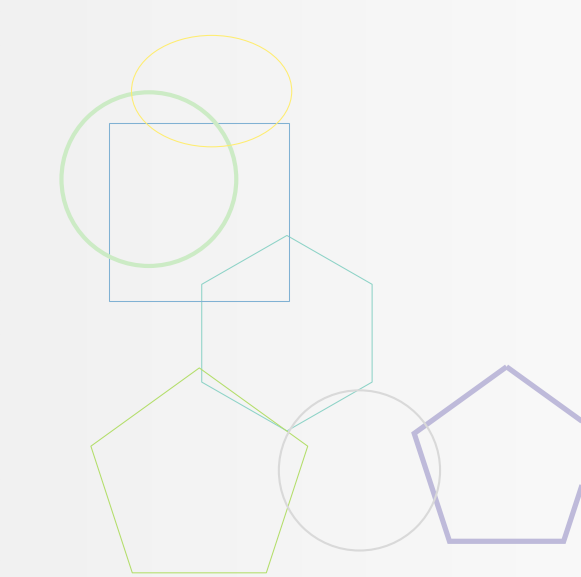[{"shape": "hexagon", "thickness": 0.5, "radius": 0.85, "center": [0.494, 0.422]}, {"shape": "pentagon", "thickness": 2.5, "radius": 0.84, "center": [0.872, 0.197]}, {"shape": "square", "thickness": 0.5, "radius": 0.77, "center": [0.342, 0.632]}, {"shape": "pentagon", "thickness": 0.5, "radius": 0.98, "center": [0.343, 0.166]}, {"shape": "circle", "thickness": 1, "radius": 0.69, "center": [0.618, 0.185]}, {"shape": "circle", "thickness": 2, "radius": 0.75, "center": [0.256, 0.689]}, {"shape": "oval", "thickness": 0.5, "radius": 0.69, "center": [0.364, 0.841]}]